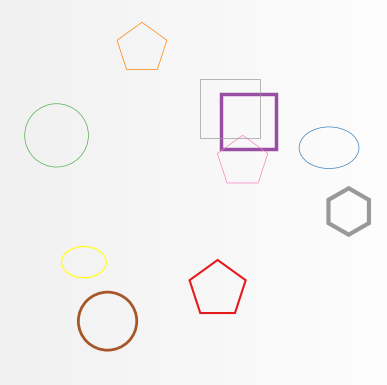[{"shape": "pentagon", "thickness": 1.5, "radius": 0.38, "center": [0.562, 0.249]}, {"shape": "oval", "thickness": 0.5, "radius": 0.39, "center": [0.849, 0.616]}, {"shape": "circle", "thickness": 0.5, "radius": 0.41, "center": [0.146, 0.648]}, {"shape": "square", "thickness": 2.5, "radius": 0.36, "center": [0.641, 0.685]}, {"shape": "pentagon", "thickness": 0.5, "radius": 0.34, "center": [0.366, 0.875]}, {"shape": "oval", "thickness": 1, "radius": 0.29, "center": [0.216, 0.319]}, {"shape": "circle", "thickness": 2, "radius": 0.38, "center": [0.278, 0.166]}, {"shape": "pentagon", "thickness": 0.5, "radius": 0.34, "center": [0.626, 0.58]}, {"shape": "hexagon", "thickness": 3, "radius": 0.3, "center": [0.9, 0.451]}, {"shape": "square", "thickness": 0.5, "radius": 0.38, "center": [0.594, 0.719]}]